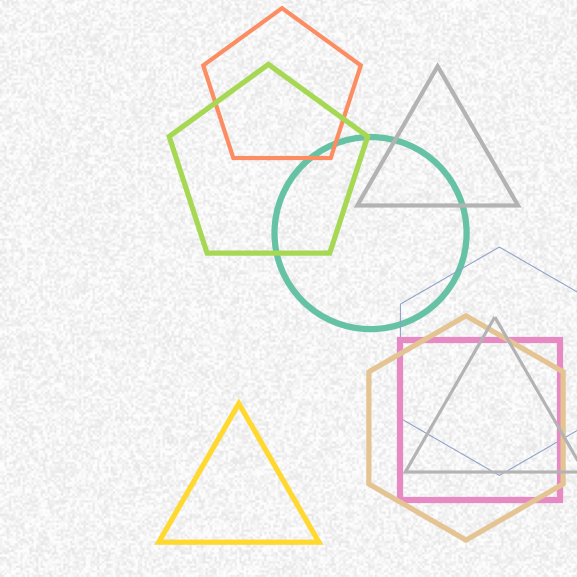[{"shape": "circle", "thickness": 3, "radius": 0.83, "center": [0.642, 0.596]}, {"shape": "pentagon", "thickness": 2, "radius": 0.72, "center": [0.488, 0.842]}, {"shape": "hexagon", "thickness": 0.5, "radius": 0.99, "center": [0.865, 0.374]}, {"shape": "square", "thickness": 3, "radius": 0.69, "center": [0.831, 0.272]}, {"shape": "pentagon", "thickness": 2.5, "radius": 0.9, "center": [0.465, 0.707]}, {"shape": "triangle", "thickness": 2.5, "radius": 0.8, "center": [0.414, 0.14]}, {"shape": "hexagon", "thickness": 2.5, "radius": 0.97, "center": [0.807, 0.258]}, {"shape": "triangle", "thickness": 2, "radius": 0.8, "center": [0.758, 0.724]}, {"shape": "triangle", "thickness": 1.5, "radius": 0.89, "center": [0.857, 0.271]}]